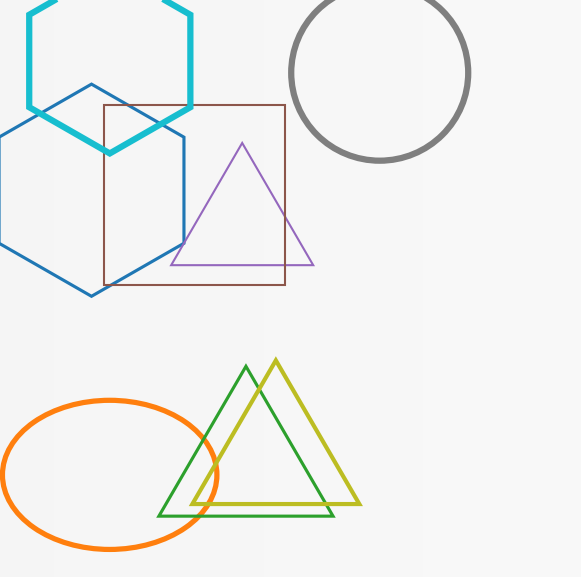[{"shape": "hexagon", "thickness": 1.5, "radius": 0.92, "center": [0.157, 0.67]}, {"shape": "oval", "thickness": 2.5, "radius": 0.92, "center": [0.189, 0.177]}, {"shape": "triangle", "thickness": 1.5, "radius": 0.86, "center": [0.423, 0.192]}, {"shape": "triangle", "thickness": 1, "radius": 0.71, "center": [0.417, 0.61]}, {"shape": "square", "thickness": 1, "radius": 0.78, "center": [0.334, 0.661]}, {"shape": "circle", "thickness": 3, "radius": 0.76, "center": [0.653, 0.873]}, {"shape": "triangle", "thickness": 2, "radius": 0.83, "center": [0.475, 0.209]}, {"shape": "hexagon", "thickness": 3, "radius": 0.8, "center": [0.189, 0.894]}]